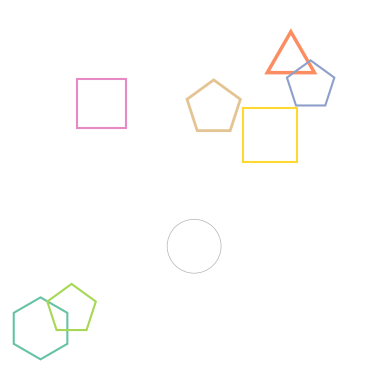[{"shape": "hexagon", "thickness": 1.5, "radius": 0.4, "center": [0.105, 0.147]}, {"shape": "triangle", "thickness": 2.5, "radius": 0.35, "center": [0.755, 0.847]}, {"shape": "pentagon", "thickness": 1.5, "radius": 0.32, "center": [0.807, 0.778]}, {"shape": "square", "thickness": 1.5, "radius": 0.32, "center": [0.264, 0.732]}, {"shape": "pentagon", "thickness": 1.5, "radius": 0.33, "center": [0.186, 0.196]}, {"shape": "square", "thickness": 1.5, "radius": 0.35, "center": [0.701, 0.649]}, {"shape": "pentagon", "thickness": 2, "radius": 0.36, "center": [0.555, 0.72]}, {"shape": "circle", "thickness": 0.5, "radius": 0.35, "center": [0.504, 0.36]}]